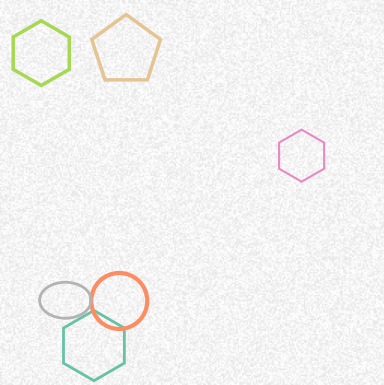[{"shape": "hexagon", "thickness": 2, "radius": 0.46, "center": [0.244, 0.102]}, {"shape": "circle", "thickness": 3, "radius": 0.36, "center": [0.31, 0.218]}, {"shape": "hexagon", "thickness": 1.5, "radius": 0.34, "center": [0.783, 0.596]}, {"shape": "hexagon", "thickness": 2.5, "radius": 0.42, "center": [0.107, 0.862]}, {"shape": "pentagon", "thickness": 2.5, "radius": 0.47, "center": [0.328, 0.869]}, {"shape": "oval", "thickness": 2, "radius": 0.33, "center": [0.17, 0.22]}]